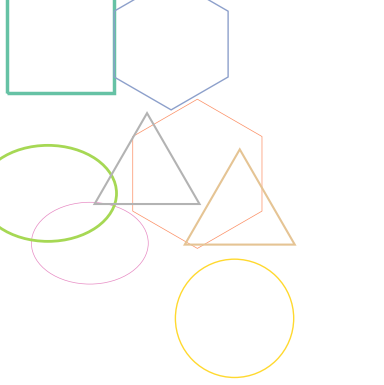[{"shape": "square", "thickness": 2.5, "radius": 0.7, "center": [0.157, 0.897]}, {"shape": "hexagon", "thickness": 0.5, "radius": 0.97, "center": [0.513, 0.549]}, {"shape": "hexagon", "thickness": 1, "radius": 0.85, "center": [0.445, 0.885]}, {"shape": "oval", "thickness": 0.5, "radius": 0.76, "center": [0.233, 0.368]}, {"shape": "oval", "thickness": 2, "radius": 0.89, "center": [0.124, 0.498]}, {"shape": "circle", "thickness": 1, "radius": 0.77, "center": [0.609, 0.173]}, {"shape": "triangle", "thickness": 1.5, "radius": 0.82, "center": [0.623, 0.447]}, {"shape": "triangle", "thickness": 1.5, "radius": 0.79, "center": [0.382, 0.549]}]